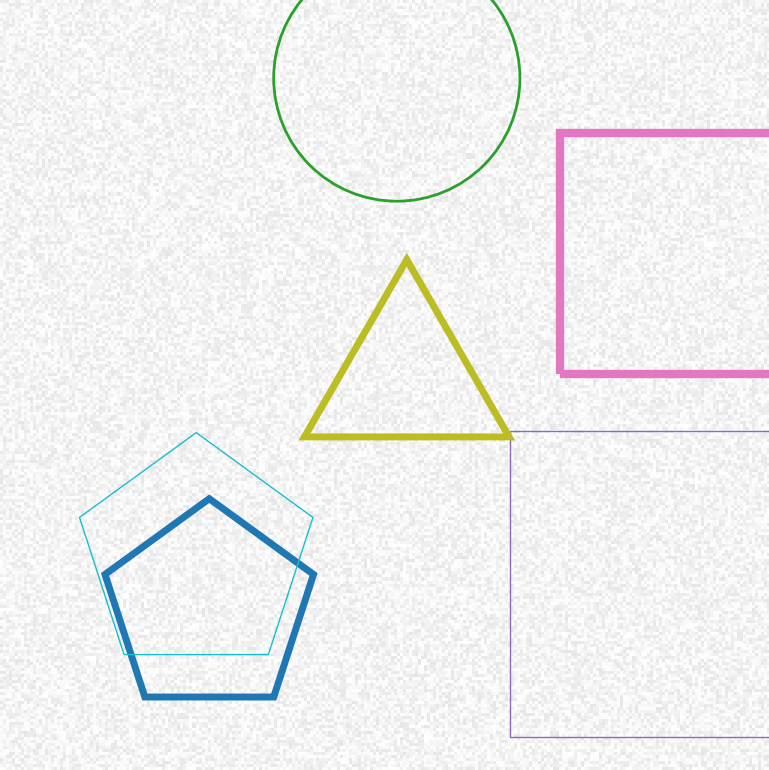[{"shape": "pentagon", "thickness": 2.5, "radius": 0.71, "center": [0.272, 0.21]}, {"shape": "circle", "thickness": 1, "radius": 0.8, "center": [0.515, 0.899]}, {"shape": "square", "thickness": 0.5, "radius": 0.99, "center": [0.86, 0.242]}, {"shape": "square", "thickness": 3, "radius": 0.78, "center": [0.883, 0.671]}, {"shape": "triangle", "thickness": 2.5, "radius": 0.77, "center": [0.528, 0.509]}, {"shape": "pentagon", "thickness": 0.5, "radius": 0.8, "center": [0.255, 0.279]}]